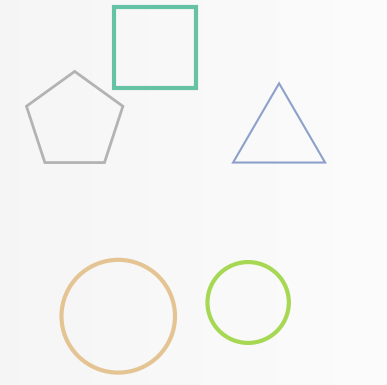[{"shape": "square", "thickness": 3, "radius": 0.53, "center": [0.4, 0.877]}, {"shape": "triangle", "thickness": 1.5, "radius": 0.69, "center": [0.72, 0.646]}, {"shape": "circle", "thickness": 3, "radius": 0.53, "center": [0.64, 0.214]}, {"shape": "circle", "thickness": 3, "radius": 0.73, "center": [0.305, 0.179]}, {"shape": "pentagon", "thickness": 2, "radius": 0.65, "center": [0.193, 0.684]}]